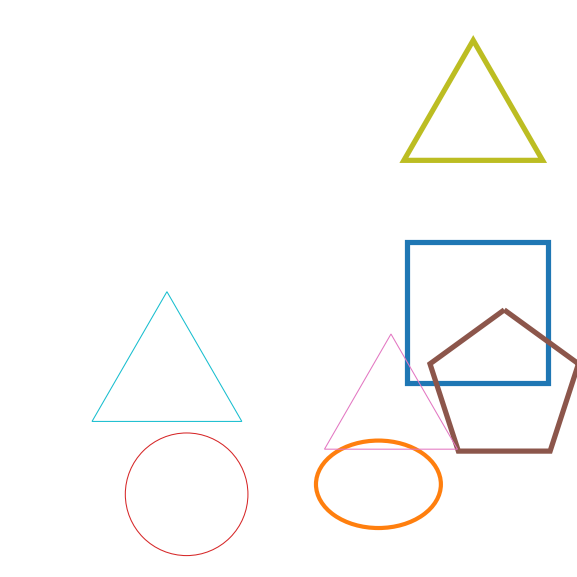[{"shape": "square", "thickness": 2.5, "radius": 0.61, "center": [0.827, 0.458]}, {"shape": "oval", "thickness": 2, "radius": 0.54, "center": [0.655, 0.161]}, {"shape": "circle", "thickness": 0.5, "radius": 0.53, "center": [0.323, 0.143]}, {"shape": "pentagon", "thickness": 2.5, "radius": 0.68, "center": [0.873, 0.327]}, {"shape": "triangle", "thickness": 0.5, "radius": 0.66, "center": [0.677, 0.288]}, {"shape": "triangle", "thickness": 2.5, "radius": 0.69, "center": [0.819, 0.791]}, {"shape": "triangle", "thickness": 0.5, "radius": 0.75, "center": [0.289, 0.344]}]